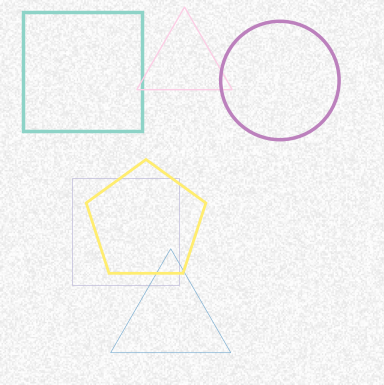[{"shape": "square", "thickness": 2.5, "radius": 0.77, "center": [0.215, 0.814]}, {"shape": "square", "thickness": 0.5, "radius": 0.69, "center": [0.327, 0.398]}, {"shape": "triangle", "thickness": 0.5, "radius": 0.9, "center": [0.443, 0.174]}, {"shape": "triangle", "thickness": 1, "radius": 0.72, "center": [0.479, 0.839]}, {"shape": "circle", "thickness": 2.5, "radius": 0.77, "center": [0.727, 0.791]}, {"shape": "pentagon", "thickness": 2, "radius": 0.82, "center": [0.379, 0.422]}]